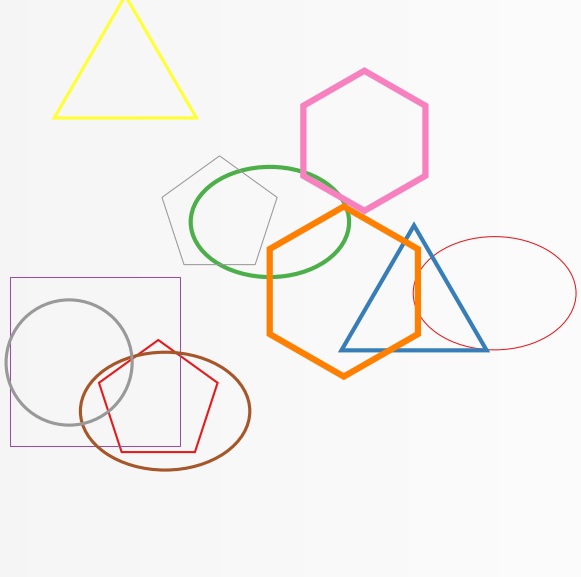[{"shape": "oval", "thickness": 0.5, "radius": 0.7, "center": [0.851, 0.491]}, {"shape": "pentagon", "thickness": 1, "radius": 0.54, "center": [0.272, 0.303]}, {"shape": "triangle", "thickness": 2, "radius": 0.72, "center": [0.712, 0.465]}, {"shape": "oval", "thickness": 2, "radius": 0.68, "center": [0.464, 0.615]}, {"shape": "square", "thickness": 0.5, "radius": 0.73, "center": [0.163, 0.373]}, {"shape": "hexagon", "thickness": 3, "radius": 0.74, "center": [0.592, 0.494]}, {"shape": "triangle", "thickness": 1.5, "radius": 0.71, "center": [0.216, 0.866]}, {"shape": "oval", "thickness": 1.5, "radius": 0.73, "center": [0.284, 0.287]}, {"shape": "hexagon", "thickness": 3, "radius": 0.61, "center": [0.627, 0.755]}, {"shape": "pentagon", "thickness": 0.5, "radius": 0.52, "center": [0.378, 0.625]}, {"shape": "circle", "thickness": 1.5, "radius": 0.54, "center": [0.119, 0.371]}]